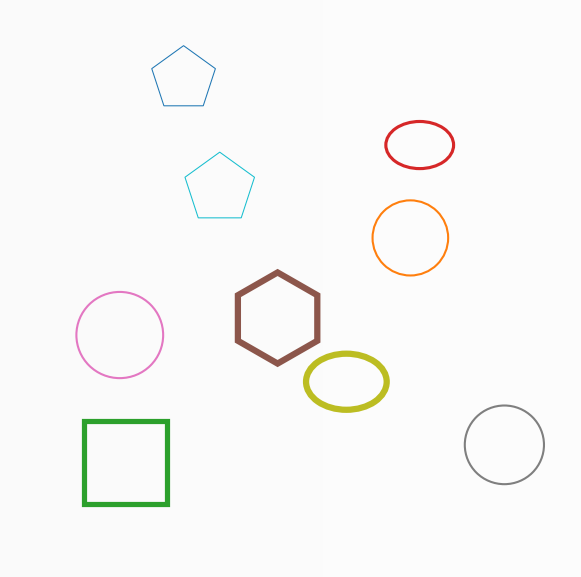[{"shape": "pentagon", "thickness": 0.5, "radius": 0.29, "center": [0.316, 0.862]}, {"shape": "circle", "thickness": 1, "radius": 0.33, "center": [0.706, 0.587]}, {"shape": "square", "thickness": 2.5, "radius": 0.36, "center": [0.216, 0.198]}, {"shape": "oval", "thickness": 1.5, "radius": 0.29, "center": [0.722, 0.748]}, {"shape": "hexagon", "thickness": 3, "radius": 0.39, "center": [0.478, 0.448]}, {"shape": "circle", "thickness": 1, "radius": 0.37, "center": [0.206, 0.419]}, {"shape": "circle", "thickness": 1, "radius": 0.34, "center": [0.868, 0.229]}, {"shape": "oval", "thickness": 3, "radius": 0.35, "center": [0.596, 0.338]}, {"shape": "pentagon", "thickness": 0.5, "radius": 0.31, "center": [0.378, 0.673]}]